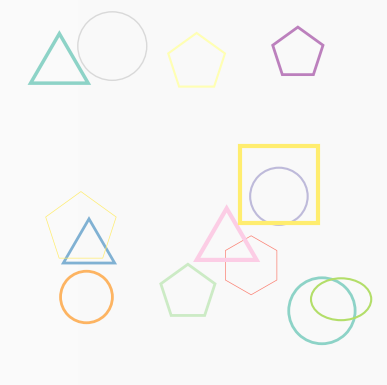[{"shape": "triangle", "thickness": 2.5, "radius": 0.43, "center": [0.153, 0.827]}, {"shape": "circle", "thickness": 2, "radius": 0.43, "center": [0.831, 0.193]}, {"shape": "pentagon", "thickness": 1.5, "radius": 0.38, "center": [0.507, 0.837]}, {"shape": "circle", "thickness": 1.5, "radius": 0.37, "center": [0.72, 0.49]}, {"shape": "hexagon", "thickness": 0.5, "radius": 0.38, "center": [0.648, 0.311]}, {"shape": "triangle", "thickness": 2, "radius": 0.38, "center": [0.23, 0.355]}, {"shape": "circle", "thickness": 2, "radius": 0.33, "center": [0.223, 0.229]}, {"shape": "oval", "thickness": 1.5, "radius": 0.39, "center": [0.88, 0.223]}, {"shape": "triangle", "thickness": 3, "radius": 0.45, "center": [0.585, 0.369]}, {"shape": "circle", "thickness": 1, "radius": 0.44, "center": [0.29, 0.88]}, {"shape": "pentagon", "thickness": 2, "radius": 0.34, "center": [0.769, 0.861]}, {"shape": "pentagon", "thickness": 2, "radius": 0.37, "center": [0.485, 0.24]}, {"shape": "square", "thickness": 3, "radius": 0.5, "center": [0.72, 0.521]}, {"shape": "pentagon", "thickness": 0.5, "radius": 0.48, "center": [0.209, 0.407]}]